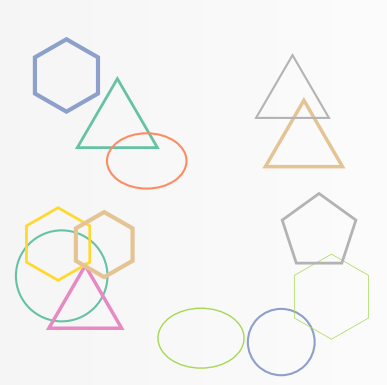[{"shape": "circle", "thickness": 1.5, "radius": 0.59, "center": [0.159, 0.283]}, {"shape": "triangle", "thickness": 2, "radius": 0.6, "center": [0.303, 0.676]}, {"shape": "oval", "thickness": 1.5, "radius": 0.51, "center": [0.379, 0.582]}, {"shape": "hexagon", "thickness": 3, "radius": 0.47, "center": [0.171, 0.804]}, {"shape": "circle", "thickness": 1.5, "radius": 0.43, "center": [0.726, 0.112]}, {"shape": "triangle", "thickness": 2.5, "radius": 0.54, "center": [0.22, 0.202]}, {"shape": "oval", "thickness": 1, "radius": 0.56, "center": [0.519, 0.122]}, {"shape": "hexagon", "thickness": 0.5, "radius": 0.55, "center": [0.855, 0.229]}, {"shape": "hexagon", "thickness": 2, "radius": 0.47, "center": [0.15, 0.366]}, {"shape": "hexagon", "thickness": 3, "radius": 0.42, "center": [0.269, 0.365]}, {"shape": "triangle", "thickness": 2.5, "radius": 0.57, "center": [0.784, 0.625]}, {"shape": "triangle", "thickness": 1.5, "radius": 0.54, "center": [0.755, 0.748]}, {"shape": "pentagon", "thickness": 2, "radius": 0.5, "center": [0.823, 0.397]}]